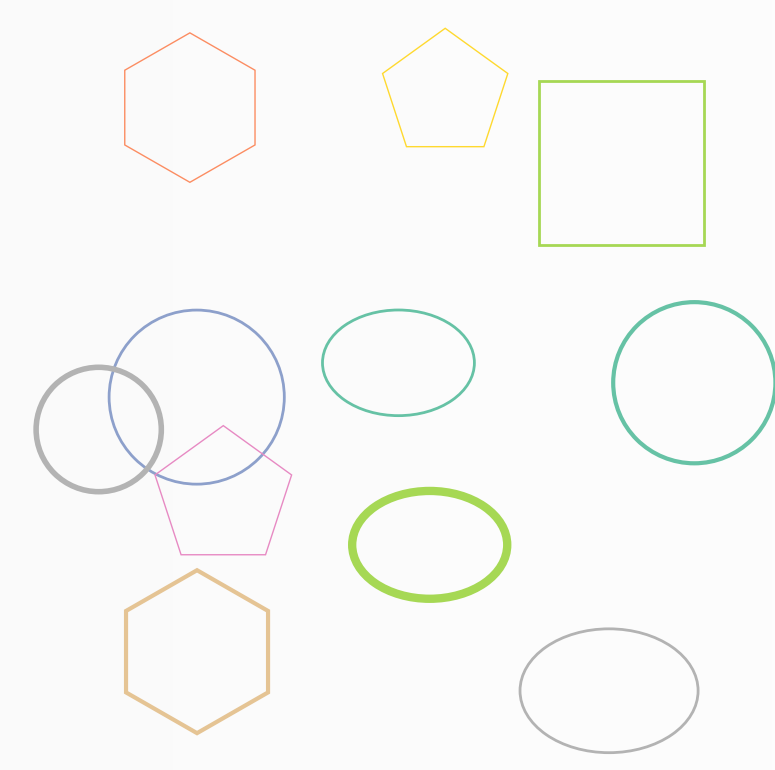[{"shape": "circle", "thickness": 1.5, "radius": 0.52, "center": [0.896, 0.503]}, {"shape": "oval", "thickness": 1, "radius": 0.49, "center": [0.514, 0.529]}, {"shape": "hexagon", "thickness": 0.5, "radius": 0.49, "center": [0.245, 0.86]}, {"shape": "circle", "thickness": 1, "radius": 0.57, "center": [0.254, 0.484]}, {"shape": "pentagon", "thickness": 0.5, "radius": 0.46, "center": [0.288, 0.355]}, {"shape": "oval", "thickness": 3, "radius": 0.5, "center": [0.554, 0.292]}, {"shape": "square", "thickness": 1, "radius": 0.53, "center": [0.802, 0.788]}, {"shape": "pentagon", "thickness": 0.5, "radius": 0.42, "center": [0.574, 0.878]}, {"shape": "hexagon", "thickness": 1.5, "radius": 0.53, "center": [0.254, 0.154]}, {"shape": "circle", "thickness": 2, "radius": 0.4, "center": [0.127, 0.442]}, {"shape": "oval", "thickness": 1, "radius": 0.57, "center": [0.786, 0.103]}]